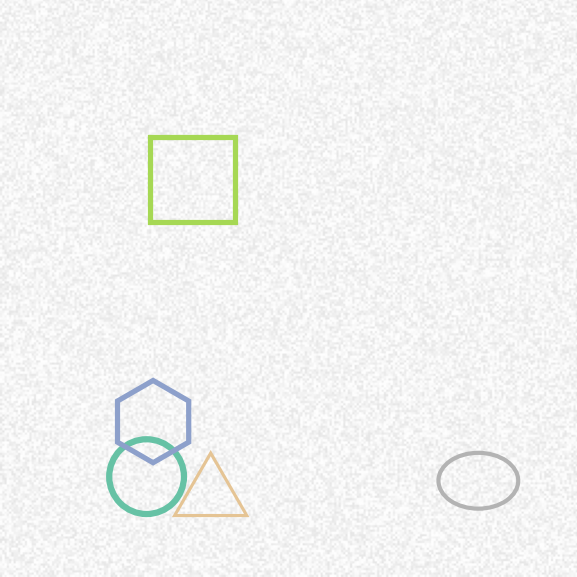[{"shape": "circle", "thickness": 3, "radius": 0.32, "center": [0.254, 0.174]}, {"shape": "hexagon", "thickness": 2.5, "radius": 0.36, "center": [0.265, 0.269]}, {"shape": "square", "thickness": 2.5, "radius": 0.37, "center": [0.334, 0.688]}, {"shape": "triangle", "thickness": 1.5, "radius": 0.36, "center": [0.365, 0.142]}, {"shape": "oval", "thickness": 2, "radius": 0.35, "center": [0.828, 0.167]}]